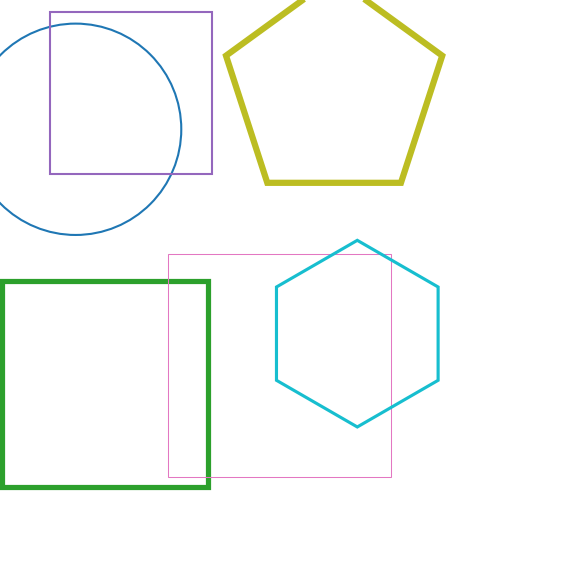[{"shape": "circle", "thickness": 1, "radius": 0.91, "center": [0.131, 0.775]}, {"shape": "square", "thickness": 2.5, "radius": 0.89, "center": [0.182, 0.334]}, {"shape": "square", "thickness": 1, "radius": 0.7, "center": [0.226, 0.838]}, {"shape": "square", "thickness": 0.5, "radius": 0.97, "center": [0.484, 0.367]}, {"shape": "pentagon", "thickness": 3, "radius": 0.98, "center": [0.579, 0.842]}, {"shape": "hexagon", "thickness": 1.5, "radius": 0.81, "center": [0.619, 0.421]}]